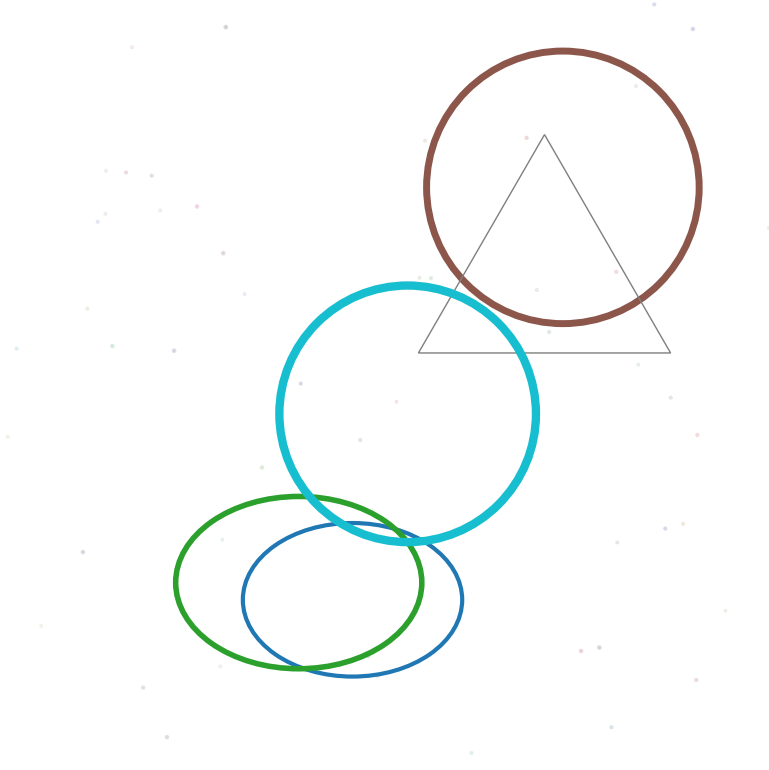[{"shape": "oval", "thickness": 1.5, "radius": 0.71, "center": [0.458, 0.221]}, {"shape": "oval", "thickness": 2, "radius": 0.8, "center": [0.388, 0.243]}, {"shape": "circle", "thickness": 2.5, "radius": 0.89, "center": [0.731, 0.757]}, {"shape": "triangle", "thickness": 0.5, "radius": 0.95, "center": [0.707, 0.636]}, {"shape": "circle", "thickness": 3, "radius": 0.83, "center": [0.529, 0.463]}]